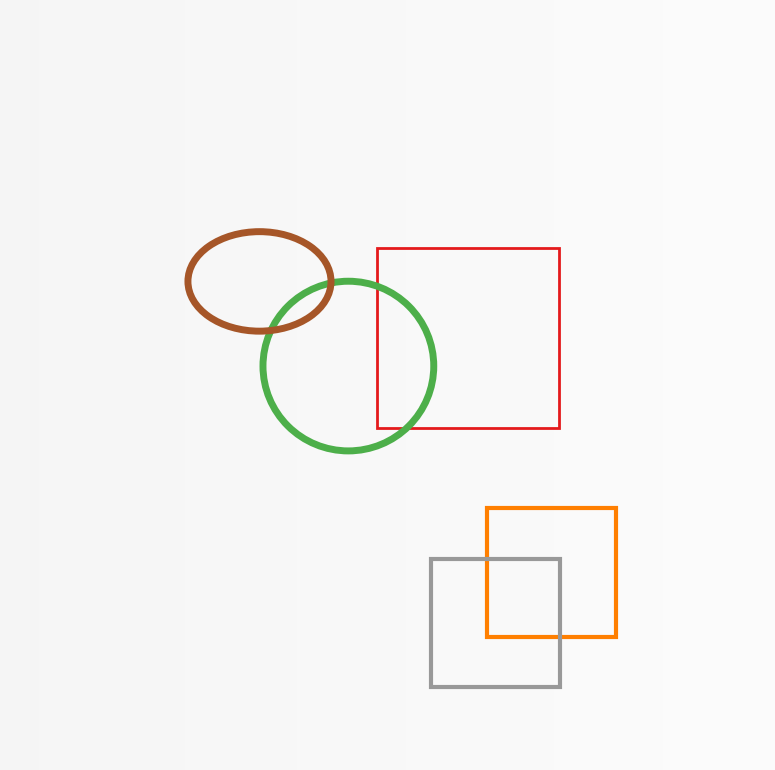[{"shape": "square", "thickness": 1, "radius": 0.59, "center": [0.604, 0.561]}, {"shape": "circle", "thickness": 2.5, "radius": 0.55, "center": [0.45, 0.525]}, {"shape": "square", "thickness": 1.5, "radius": 0.42, "center": [0.712, 0.257]}, {"shape": "oval", "thickness": 2.5, "radius": 0.46, "center": [0.335, 0.635]}, {"shape": "square", "thickness": 1.5, "radius": 0.41, "center": [0.639, 0.191]}]